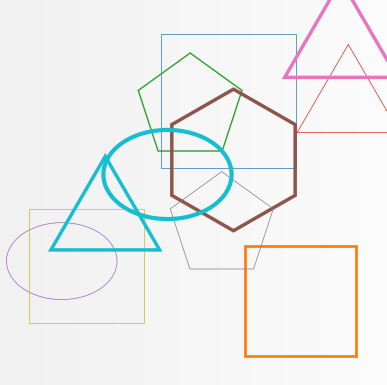[{"shape": "square", "thickness": 0.5, "radius": 0.87, "center": [0.59, 0.737]}, {"shape": "square", "thickness": 2, "radius": 0.72, "center": [0.775, 0.218]}, {"shape": "pentagon", "thickness": 1, "radius": 0.7, "center": [0.491, 0.722]}, {"shape": "triangle", "thickness": 0.5, "radius": 0.76, "center": [0.899, 0.732]}, {"shape": "oval", "thickness": 0.5, "radius": 0.71, "center": [0.159, 0.322]}, {"shape": "hexagon", "thickness": 2.5, "radius": 0.92, "center": [0.603, 0.584]}, {"shape": "triangle", "thickness": 2.5, "radius": 0.84, "center": [0.88, 0.883]}, {"shape": "pentagon", "thickness": 0.5, "radius": 0.7, "center": [0.572, 0.414]}, {"shape": "square", "thickness": 0.5, "radius": 0.74, "center": [0.223, 0.309]}, {"shape": "oval", "thickness": 3, "radius": 0.83, "center": [0.432, 0.547]}, {"shape": "triangle", "thickness": 2.5, "radius": 0.81, "center": [0.272, 0.432]}]